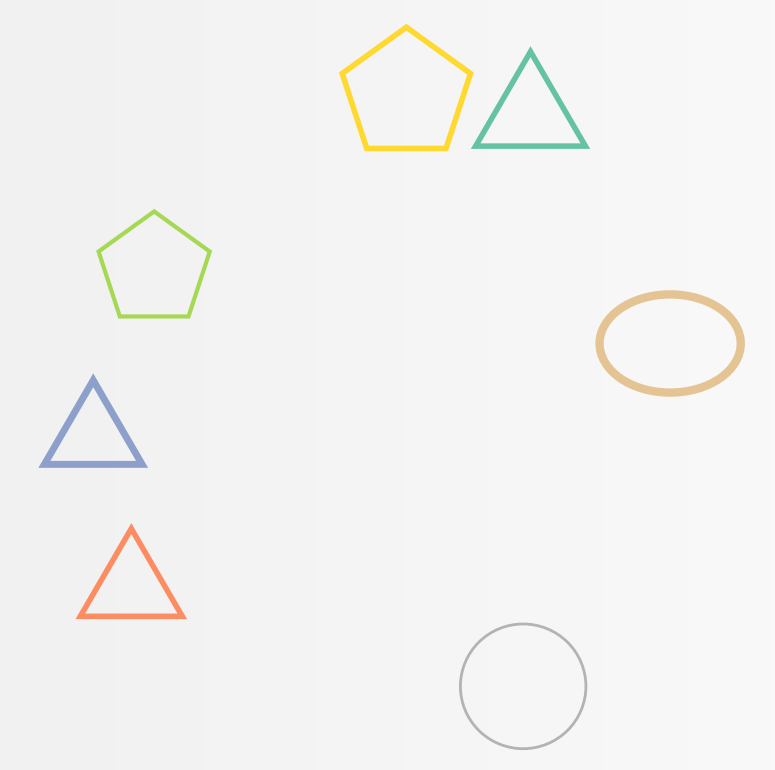[{"shape": "triangle", "thickness": 2, "radius": 0.41, "center": [0.685, 0.851]}, {"shape": "triangle", "thickness": 2, "radius": 0.38, "center": [0.169, 0.238]}, {"shape": "triangle", "thickness": 2.5, "radius": 0.36, "center": [0.12, 0.433]}, {"shape": "pentagon", "thickness": 1.5, "radius": 0.38, "center": [0.199, 0.65]}, {"shape": "pentagon", "thickness": 2, "radius": 0.44, "center": [0.524, 0.878]}, {"shape": "oval", "thickness": 3, "radius": 0.46, "center": [0.865, 0.554]}, {"shape": "circle", "thickness": 1, "radius": 0.4, "center": [0.675, 0.109]}]